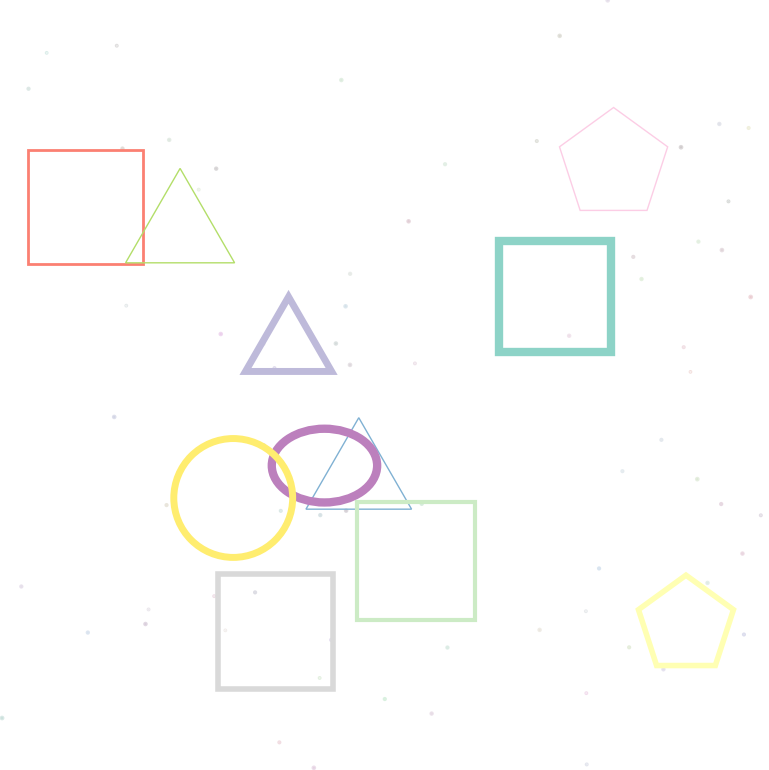[{"shape": "square", "thickness": 3, "radius": 0.36, "center": [0.721, 0.615]}, {"shape": "pentagon", "thickness": 2, "radius": 0.32, "center": [0.891, 0.188]}, {"shape": "triangle", "thickness": 2.5, "radius": 0.32, "center": [0.375, 0.55]}, {"shape": "square", "thickness": 1, "radius": 0.37, "center": [0.111, 0.731]}, {"shape": "triangle", "thickness": 0.5, "radius": 0.4, "center": [0.466, 0.378]}, {"shape": "triangle", "thickness": 0.5, "radius": 0.41, "center": [0.234, 0.7]}, {"shape": "pentagon", "thickness": 0.5, "radius": 0.37, "center": [0.797, 0.786]}, {"shape": "square", "thickness": 2, "radius": 0.37, "center": [0.358, 0.18]}, {"shape": "oval", "thickness": 3, "radius": 0.34, "center": [0.421, 0.395]}, {"shape": "square", "thickness": 1.5, "radius": 0.38, "center": [0.54, 0.271]}, {"shape": "circle", "thickness": 2.5, "radius": 0.39, "center": [0.303, 0.353]}]